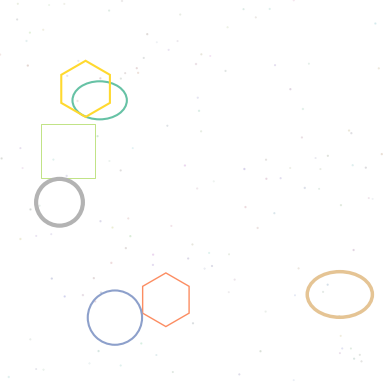[{"shape": "oval", "thickness": 1.5, "radius": 0.35, "center": [0.259, 0.739]}, {"shape": "hexagon", "thickness": 1, "radius": 0.35, "center": [0.431, 0.221]}, {"shape": "circle", "thickness": 1.5, "radius": 0.35, "center": [0.298, 0.175]}, {"shape": "square", "thickness": 0.5, "radius": 0.35, "center": [0.177, 0.608]}, {"shape": "hexagon", "thickness": 1.5, "radius": 0.36, "center": [0.222, 0.769]}, {"shape": "oval", "thickness": 2.5, "radius": 0.42, "center": [0.883, 0.235]}, {"shape": "circle", "thickness": 3, "radius": 0.3, "center": [0.155, 0.475]}]